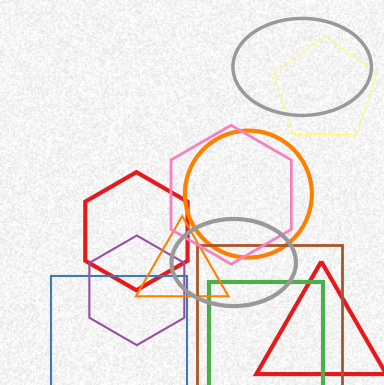[{"shape": "hexagon", "thickness": 3, "radius": 0.77, "center": [0.354, 0.399]}, {"shape": "triangle", "thickness": 3, "radius": 0.97, "center": [0.835, 0.126]}, {"shape": "square", "thickness": 1.5, "radius": 0.88, "center": [0.308, 0.107]}, {"shape": "square", "thickness": 3, "radius": 0.74, "center": [0.691, 0.121]}, {"shape": "hexagon", "thickness": 1.5, "radius": 0.71, "center": [0.355, 0.246]}, {"shape": "triangle", "thickness": 1.5, "radius": 0.69, "center": [0.473, 0.3]}, {"shape": "circle", "thickness": 3, "radius": 0.82, "center": [0.645, 0.496]}, {"shape": "pentagon", "thickness": 0.5, "radius": 0.71, "center": [0.844, 0.765]}, {"shape": "square", "thickness": 2, "radius": 0.94, "center": [0.7, 0.177]}, {"shape": "hexagon", "thickness": 2, "radius": 0.9, "center": [0.6, 0.494]}, {"shape": "oval", "thickness": 3, "radius": 0.81, "center": [0.607, 0.318]}, {"shape": "oval", "thickness": 2.5, "radius": 0.9, "center": [0.785, 0.826]}]